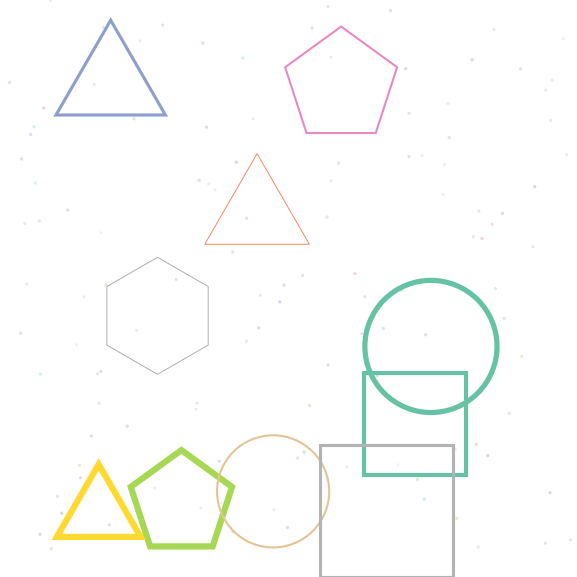[{"shape": "square", "thickness": 2, "radius": 0.44, "center": [0.719, 0.264]}, {"shape": "circle", "thickness": 2.5, "radius": 0.57, "center": [0.746, 0.399]}, {"shape": "triangle", "thickness": 0.5, "radius": 0.52, "center": [0.445, 0.628]}, {"shape": "triangle", "thickness": 1.5, "radius": 0.55, "center": [0.192, 0.855]}, {"shape": "pentagon", "thickness": 1, "radius": 0.51, "center": [0.591, 0.851]}, {"shape": "pentagon", "thickness": 3, "radius": 0.46, "center": [0.314, 0.128]}, {"shape": "triangle", "thickness": 3, "radius": 0.42, "center": [0.171, 0.111]}, {"shape": "circle", "thickness": 1, "radius": 0.49, "center": [0.473, 0.148]}, {"shape": "square", "thickness": 1.5, "radius": 0.57, "center": [0.669, 0.114]}, {"shape": "hexagon", "thickness": 0.5, "radius": 0.51, "center": [0.273, 0.452]}]